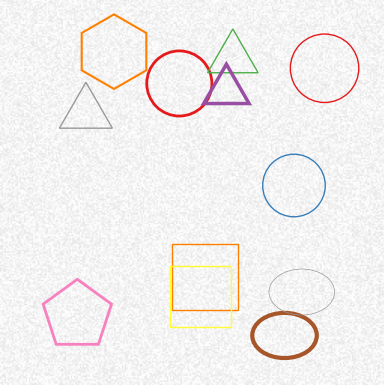[{"shape": "circle", "thickness": 1, "radius": 0.44, "center": [0.843, 0.823]}, {"shape": "circle", "thickness": 2, "radius": 0.42, "center": [0.466, 0.783]}, {"shape": "circle", "thickness": 1, "radius": 0.41, "center": [0.764, 0.518]}, {"shape": "triangle", "thickness": 1, "radius": 0.38, "center": [0.605, 0.849]}, {"shape": "triangle", "thickness": 2.5, "radius": 0.34, "center": [0.588, 0.765]}, {"shape": "hexagon", "thickness": 1.5, "radius": 0.48, "center": [0.296, 0.866]}, {"shape": "square", "thickness": 1, "radius": 0.43, "center": [0.533, 0.28]}, {"shape": "square", "thickness": 1, "radius": 0.4, "center": [0.521, 0.23]}, {"shape": "oval", "thickness": 3, "radius": 0.42, "center": [0.739, 0.129]}, {"shape": "pentagon", "thickness": 2, "radius": 0.47, "center": [0.201, 0.181]}, {"shape": "triangle", "thickness": 1, "radius": 0.4, "center": [0.223, 0.707]}, {"shape": "oval", "thickness": 0.5, "radius": 0.43, "center": [0.784, 0.242]}]